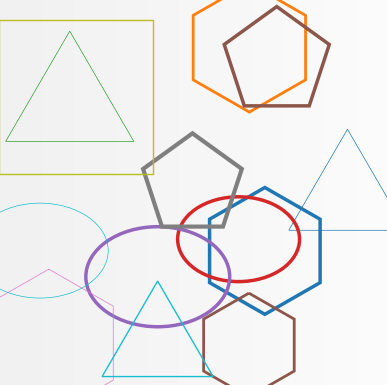[{"shape": "hexagon", "thickness": 2.5, "radius": 0.82, "center": [0.683, 0.348]}, {"shape": "triangle", "thickness": 0.5, "radius": 0.87, "center": [0.897, 0.489]}, {"shape": "hexagon", "thickness": 2, "radius": 0.84, "center": [0.644, 0.876]}, {"shape": "triangle", "thickness": 0.5, "radius": 0.95, "center": [0.18, 0.728]}, {"shape": "oval", "thickness": 2.5, "radius": 0.79, "center": [0.616, 0.379]}, {"shape": "oval", "thickness": 2.5, "radius": 0.93, "center": [0.407, 0.281]}, {"shape": "pentagon", "thickness": 2.5, "radius": 0.71, "center": [0.714, 0.84]}, {"shape": "hexagon", "thickness": 2, "radius": 0.67, "center": [0.642, 0.104]}, {"shape": "hexagon", "thickness": 0.5, "radius": 0.96, "center": [0.126, 0.109]}, {"shape": "pentagon", "thickness": 3, "radius": 0.67, "center": [0.497, 0.52]}, {"shape": "square", "thickness": 1, "radius": 1.0, "center": [0.197, 0.749]}, {"shape": "triangle", "thickness": 1, "radius": 0.83, "center": [0.407, 0.105]}, {"shape": "oval", "thickness": 0.5, "radius": 0.88, "center": [0.103, 0.349]}]